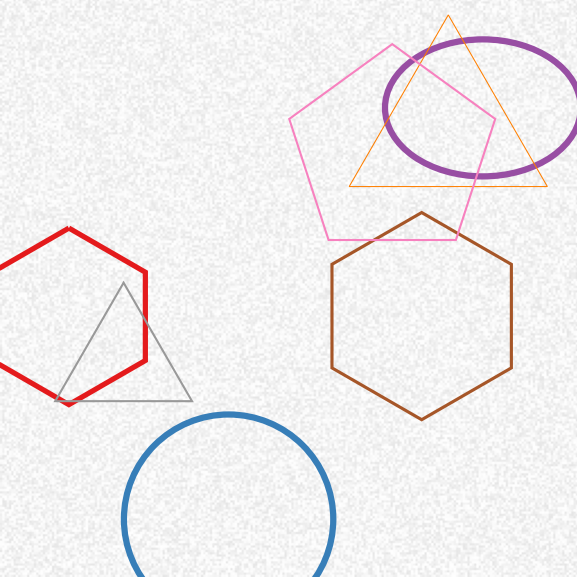[{"shape": "hexagon", "thickness": 2.5, "radius": 0.76, "center": [0.119, 0.451]}, {"shape": "circle", "thickness": 3, "radius": 0.91, "center": [0.396, 0.1]}, {"shape": "oval", "thickness": 3, "radius": 0.85, "center": [0.836, 0.812]}, {"shape": "triangle", "thickness": 0.5, "radius": 0.99, "center": [0.776, 0.775]}, {"shape": "hexagon", "thickness": 1.5, "radius": 0.9, "center": [0.73, 0.452]}, {"shape": "pentagon", "thickness": 1, "radius": 0.94, "center": [0.679, 0.735]}, {"shape": "triangle", "thickness": 1, "radius": 0.68, "center": [0.214, 0.373]}]